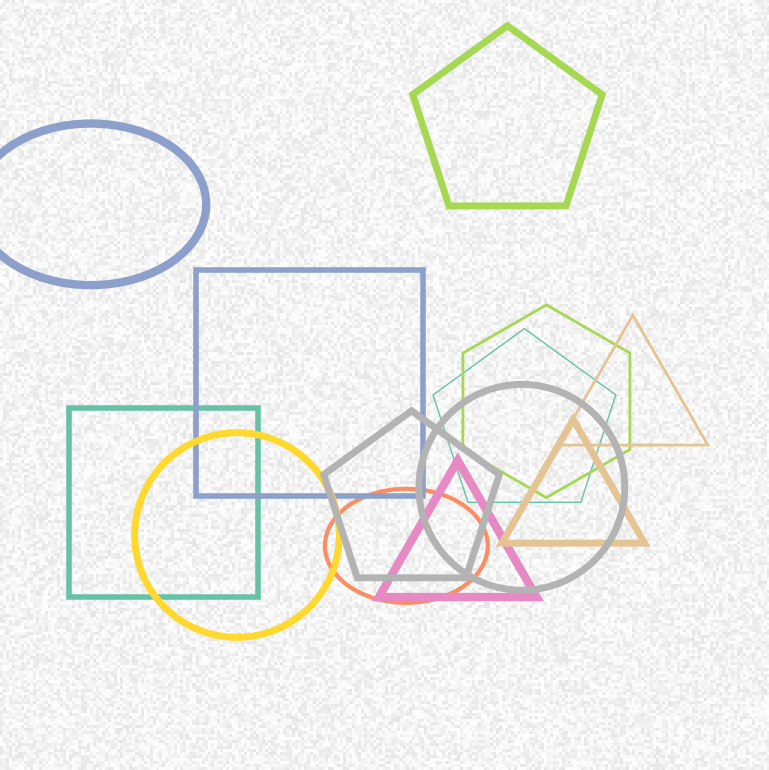[{"shape": "pentagon", "thickness": 0.5, "radius": 0.62, "center": [0.681, 0.449]}, {"shape": "square", "thickness": 2, "radius": 0.61, "center": [0.213, 0.347]}, {"shape": "oval", "thickness": 1.5, "radius": 0.53, "center": [0.528, 0.291]}, {"shape": "oval", "thickness": 3, "radius": 0.75, "center": [0.118, 0.735]}, {"shape": "square", "thickness": 2, "radius": 0.73, "center": [0.402, 0.502]}, {"shape": "triangle", "thickness": 3, "radius": 0.59, "center": [0.594, 0.284]}, {"shape": "hexagon", "thickness": 1, "radius": 0.63, "center": [0.71, 0.479]}, {"shape": "pentagon", "thickness": 2.5, "radius": 0.65, "center": [0.659, 0.837]}, {"shape": "circle", "thickness": 2.5, "radius": 0.66, "center": [0.308, 0.305]}, {"shape": "triangle", "thickness": 2.5, "radius": 0.54, "center": [0.744, 0.348]}, {"shape": "triangle", "thickness": 1, "radius": 0.56, "center": [0.822, 0.478]}, {"shape": "circle", "thickness": 2.5, "radius": 0.67, "center": [0.678, 0.367]}, {"shape": "pentagon", "thickness": 2.5, "radius": 0.6, "center": [0.534, 0.347]}]